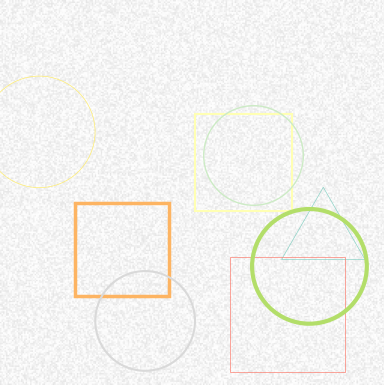[{"shape": "triangle", "thickness": 0.5, "radius": 0.62, "center": [0.84, 0.389]}, {"shape": "square", "thickness": 1.5, "radius": 0.63, "center": [0.632, 0.578]}, {"shape": "square", "thickness": 0.5, "radius": 0.74, "center": [0.747, 0.184]}, {"shape": "square", "thickness": 2.5, "radius": 0.61, "center": [0.316, 0.352]}, {"shape": "circle", "thickness": 3, "radius": 0.74, "center": [0.804, 0.308]}, {"shape": "circle", "thickness": 1.5, "radius": 0.65, "center": [0.377, 0.166]}, {"shape": "circle", "thickness": 1, "radius": 0.65, "center": [0.658, 0.596]}, {"shape": "circle", "thickness": 0.5, "radius": 0.72, "center": [0.102, 0.657]}]